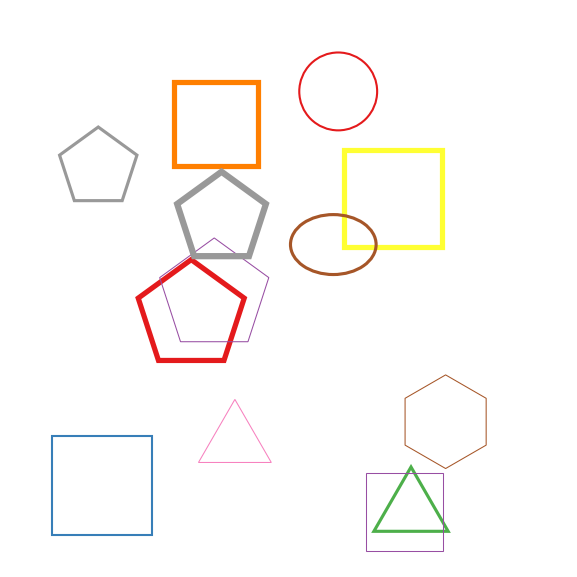[{"shape": "pentagon", "thickness": 2.5, "radius": 0.48, "center": [0.331, 0.453]}, {"shape": "circle", "thickness": 1, "radius": 0.34, "center": [0.586, 0.841]}, {"shape": "square", "thickness": 1, "radius": 0.43, "center": [0.177, 0.159]}, {"shape": "triangle", "thickness": 1.5, "radius": 0.37, "center": [0.712, 0.116]}, {"shape": "square", "thickness": 0.5, "radius": 0.33, "center": [0.7, 0.113]}, {"shape": "pentagon", "thickness": 0.5, "radius": 0.5, "center": [0.371, 0.488]}, {"shape": "square", "thickness": 2.5, "radius": 0.36, "center": [0.374, 0.784]}, {"shape": "square", "thickness": 2.5, "radius": 0.42, "center": [0.68, 0.656]}, {"shape": "hexagon", "thickness": 0.5, "radius": 0.41, "center": [0.772, 0.269]}, {"shape": "oval", "thickness": 1.5, "radius": 0.37, "center": [0.577, 0.576]}, {"shape": "triangle", "thickness": 0.5, "radius": 0.36, "center": [0.407, 0.235]}, {"shape": "pentagon", "thickness": 3, "radius": 0.4, "center": [0.384, 0.621]}, {"shape": "pentagon", "thickness": 1.5, "radius": 0.35, "center": [0.17, 0.709]}]